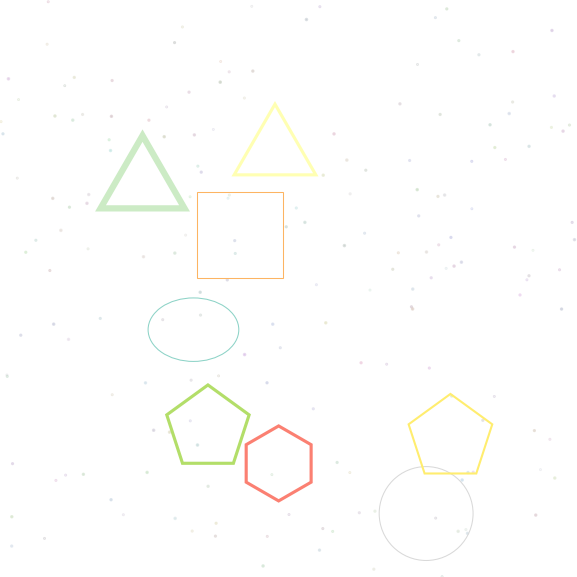[{"shape": "oval", "thickness": 0.5, "radius": 0.39, "center": [0.335, 0.428]}, {"shape": "triangle", "thickness": 1.5, "radius": 0.41, "center": [0.476, 0.737]}, {"shape": "hexagon", "thickness": 1.5, "radius": 0.32, "center": [0.483, 0.197]}, {"shape": "square", "thickness": 0.5, "radius": 0.37, "center": [0.416, 0.592]}, {"shape": "pentagon", "thickness": 1.5, "radius": 0.37, "center": [0.36, 0.258]}, {"shape": "circle", "thickness": 0.5, "radius": 0.41, "center": [0.738, 0.11]}, {"shape": "triangle", "thickness": 3, "radius": 0.42, "center": [0.247, 0.68]}, {"shape": "pentagon", "thickness": 1, "radius": 0.38, "center": [0.78, 0.241]}]